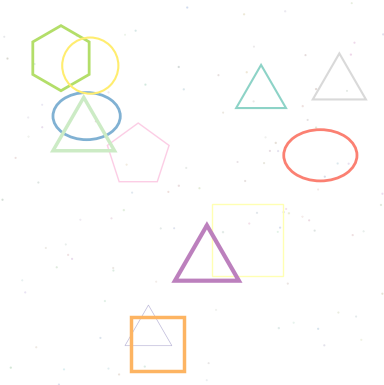[{"shape": "triangle", "thickness": 1.5, "radius": 0.37, "center": [0.678, 0.757]}, {"shape": "square", "thickness": 1, "radius": 0.46, "center": [0.643, 0.377]}, {"shape": "triangle", "thickness": 0.5, "radius": 0.35, "center": [0.386, 0.137]}, {"shape": "oval", "thickness": 2, "radius": 0.48, "center": [0.832, 0.597]}, {"shape": "oval", "thickness": 2, "radius": 0.44, "center": [0.225, 0.698]}, {"shape": "square", "thickness": 2.5, "radius": 0.34, "center": [0.409, 0.107]}, {"shape": "hexagon", "thickness": 2, "radius": 0.42, "center": [0.158, 0.849]}, {"shape": "pentagon", "thickness": 1, "radius": 0.42, "center": [0.359, 0.596]}, {"shape": "triangle", "thickness": 1.5, "radius": 0.4, "center": [0.881, 0.782]}, {"shape": "triangle", "thickness": 3, "radius": 0.48, "center": [0.537, 0.319]}, {"shape": "triangle", "thickness": 2.5, "radius": 0.46, "center": [0.217, 0.655]}, {"shape": "circle", "thickness": 1.5, "radius": 0.36, "center": [0.235, 0.83]}]